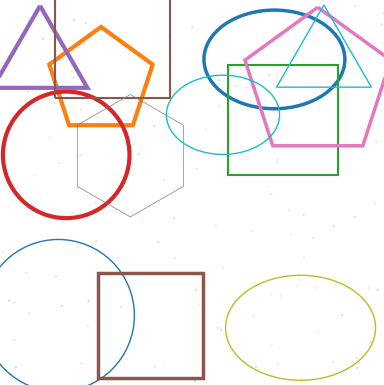[{"shape": "oval", "thickness": 2.5, "radius": 0.92, "center": [0.713, 0.846]}, {"shape": "circle", "thickness": 1, "radius": 0.99, "center": [0.152, 0.181]}, {"shape": "pentagon", "thickness": 3, "radius": 0.71, "center": [0.262, 0.789]}, {"shape": "square", "thickness": 1.5, "radius": 0.71, "center": [0.736, 0.688]}, {"shape": "circle", "thickness": 3, "radius": 0.82, "center": [0.172, 0.598]}, {"shape": "triangle", "thickness": 3, "radius": 0.71, "center": [0.104, 0.843]}, {"shape": "square", "thickness": 2.5, "radius": 0.68, "center": [0.392, 0.154]}, {"shape": "square", "thickness": 1.5, "radius": 0.75, "center": [0.291, 0.895]}, {"shape": "pentagon", "thickness": 2.5, "radius": 0.99, "center": [0.825, 0.782]}, {"shape": "hexagon", "thickness": 0.5, "radius": 0.79, "center": [0.338, 0.595]}, {"shape": "oval", "thickness": 1, "radius": 0.97, "center": [0.781, 0.149]}, {"shape": "triangle", "thickness": 1, "radius": 0.71, "center": [0.841, 0.845]}, {"shape": "oval", "thickness": 1, "radius": 0.74, "center": [0.579, 0.702]}]